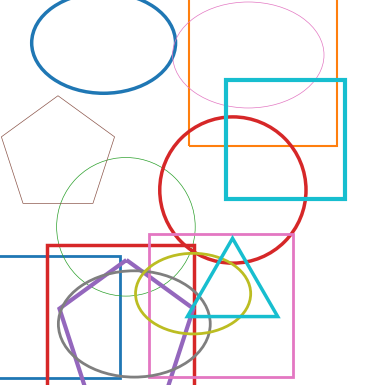[{"shape": "square", "thickness": 2, "radius": 0.79, "center": [0.153, 0.177]}, {"shape": "oval", "thickness": 2.5, "radius": 0.93, "center": [0.269, 0.889]}, {"shape": "square", "thickness": 1.5, "radius": 0.96, "center": [0.683, 0.814]}, {"shape": "circle", "thickness": 0.5, "radius": 0.9, "center": [0.327, 0.411]}, {"shape": "circle", "thickness": 2.5, "radius": 0.95, "center": [0.605, 0.506]}, {"shape": "square", "thickness": 2.5, "radius": 0.96, "center": [0.313, 0.172]}, {"shape": "pentagon", "thickness": 3, "radius": 0.91, "center": [0.328, 0.142]}, {"shape": "pentagon", "thickness": 0.5, "radius": 0.77, "center": [0.151, 0.597]}, {"shape": "square", "thickness": 2, "radius": 0.93, "center": [0.575, 0.207]}, {"shape": "oval", "thickness": 0.5, "radius": 0.98, "center": [0.645, 0.857]}, {"shape": "oval", "thickness": 2, "radius": 0.99, "center": [0.349, 0.159]}, {"shape": "oval", "thickness": 2, "radius": 0.75, "center": [0.502, 0.237]}, {"shape": "square", "thickness": 3, "radius": 0.77, "center": [0.74, 0.639]}, {"shape": "triangle", "thickness": 2.5, "radius": 0.68, "center": [0.604, 0.245]}]